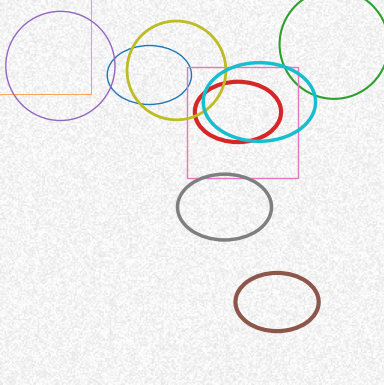[{"shape": "oval", "thickness": 1, "radius": 0.55, "center": [0.388, 0.805]}, {"shape": "square", "thickness": 0.5, "radius": 0.64, "center": [0.107, 0.885]}, {"shape": "circle", "thickness": 1.5, "radius": 0.71, "center": [0.868, 0.885]}, {"shape": "oval", "thickness": 3, "radius": 0.56, "center": [0.618, 0.709]}, {"shape": "circle", "thickness": 1, "radius": 0.71, "center": [0.157, 0.829]}, {"shape": "oval", "thickness": 3, "radius": 0.54, "center": [0.72, 0.216]}, {"shape": "square", "thickness": 1, "radius": 0.72, "center": [0.629, 0.681]}, {"shape": "oval", "thickness": 2.5, "radius": 0.61, "center": [0.583, 0.462]}, {"shape": "circle", "thickness": 2, "radius": 0.64, "center": [0.458, 0.817]}, {"shape": "oval", "thickness": 2.5, "radius": 0.73, "center": [0.674, 0.735]}]